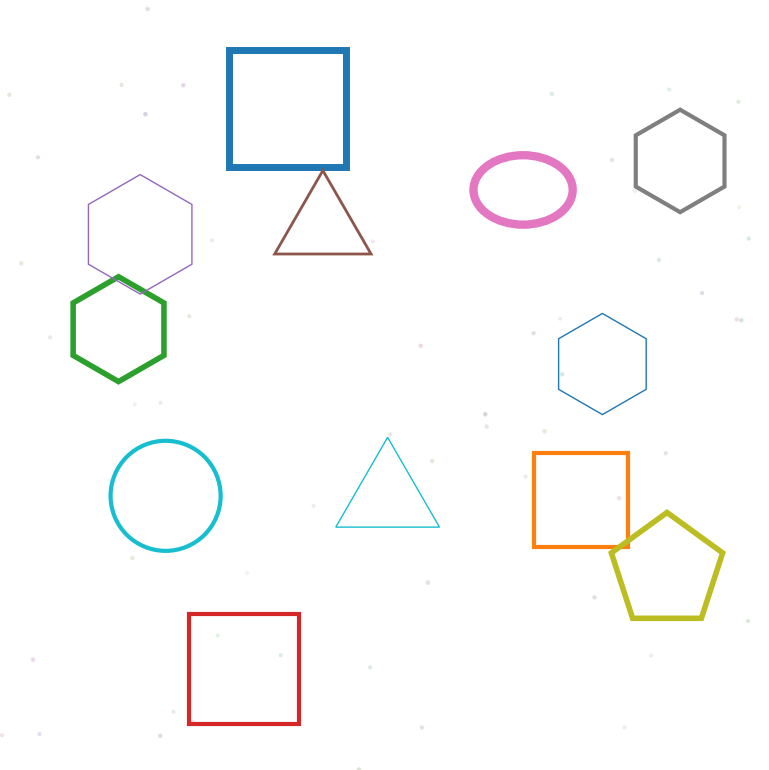[{"shape": "square", "thickness": 2.5, "radius": 0.38, "center": [0.373, 0.859]}, {"shape": "hexagon", "thickness": 0.5, "radius": 0.33, "center": [0.782, 0.527]}, {"shape": "square", "thickness": 1.5, "radius": 0.31, "center": [0.755, 0.351]}, {"shape": "hexagon", "thickness": 2, "radius": 0.34, "center": [0.154, 0.573]}, {"shape": "square", "thickness": 1.5, "radius": 0.36, "center": [0.317, 0.131]}, {"shape": "hexagon", "thickness": 0.5, "radius": 0.39, "center": [0.182, 0.696]}, {"shape": "triangle", "thickness": 1, "radius": 0.36, "center": [0.419, 0.706]}, {"shape": "oval", "thickness": 3, "radius": 0.32, "center": [0.679, 0.753]}, {"shape": "hexagon", "thickness": 1.5, "radius": 0.33, "center": [0.883, 0.791]}, {"shape": "pentagon", "thickness": 2, "radius": 0.38, "center": [0.866, 0.258]}, {"shape": "circle", "thickness": 1.5, "radius": 0.36, "center": [0.215, 0.356]}, {"shape": "triangle", "thickness": 0.5, "radius": 0.39, "center": [0.503, 0.354]}]